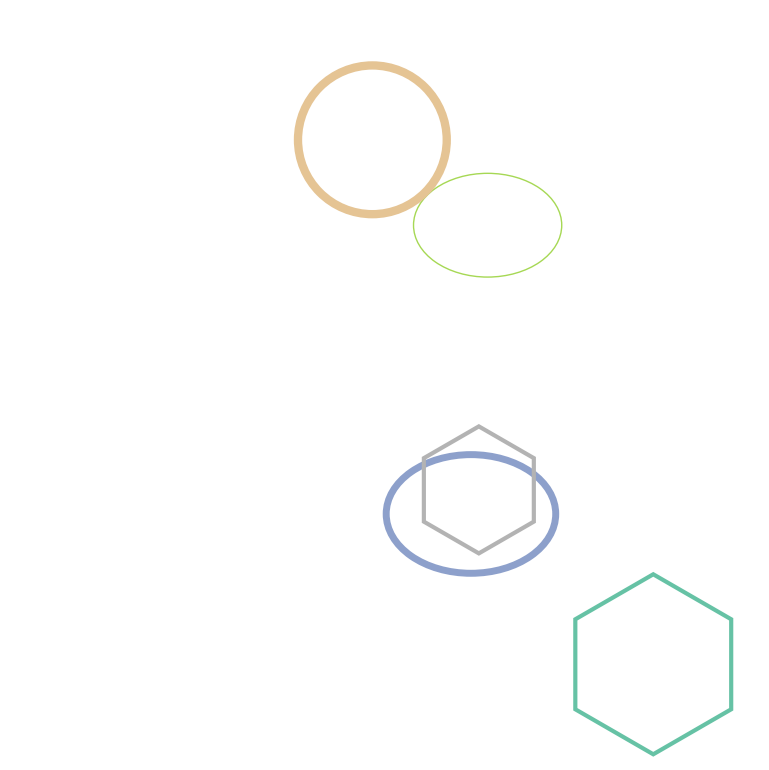[{"shape": "hexagon", "thickness": 1.5, "radius": 0.58, "center": [0.848, 0.137]}, {"shape": "oval", "thickness": 2.5, "radius": 0.55, "center": [0.612, 0.333]}, {"shape": "oval", "thickness": 0.5, "radius": 0.48, "center": [0.633, 0.708]}, {"shape": "circle", "thickness": 3, "radius": 0.48, "center": [0.484, 0.818]}, {"shape": "hexagon", "thickness": 1.5, "radius": 0.41, "center": [0.622, 0.364]}]